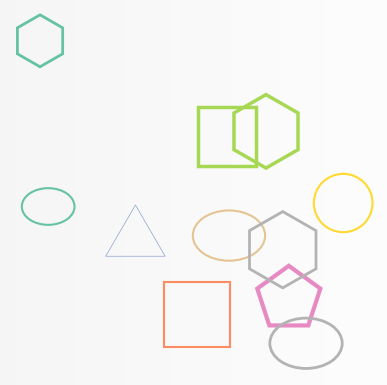[{"shape": "oval", "thickness": 1.5, "radius": 0.34, "center": [0.124, 0.464]}, {"shape": "hexagon", "thickness": 2, "radius": 0.34, "center": [0.103, 0.894]}, {"shape": "square", "thickness": 1.5, "radius": 0.42, "center": [0.508, 0.184]}, {"shape": "triangle", "thickness": 0.5, "radius": 0.44, "center": [0.35, 0.379]}, {"shape": "pentagon", "thickness": 3, "radius": 0.43, "center": [0.745, 0.224]}, {"shape": "hexagon", "thickness": 2.5, "radius": 0.48, "center": [0.686, 0.659]}, {"shape": "square", "thickness": 2.5, "radius": 0.38, "center": [0.586, 0.646]}, {"shape": "circle", "thickness": 1.5, "radius": 0.38, "center": [0.886, 0.473]}, {"shape": "oval", "thickness": 1.5, "radius": 0.47, "center": [0.591, 0.388]}, {"shape": "hexagon", "thickness": 2, "radius": 0.5, "center": [0.73, 0.351]}, {"shape": "oval", "thickness": 2, "radius": 0.47, "center": [0.79, 0.108]}]